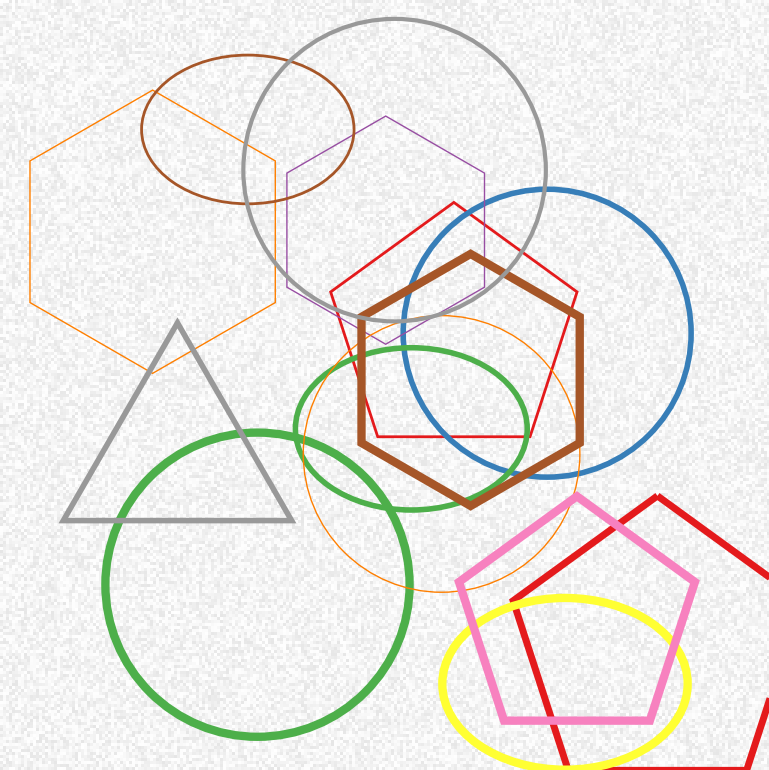[{"shape": "pentagon", "thickness": 1, "radius": 0.84, "center": [0.589, 0.569]}, {"shape": "pentagon", "thickness": 2.5, "radius": 0.99, "center": [0.854, 0.159]}, {"shape": "circle", "thickness": 2, "radius": 0.93, "center": [0.711, 0.567]}, {"shape": "oval", "thickness": 2, "radius": 0.75, "center": [0.534, 0.443]}, {"shape": "circle", "thickness": 3, "radius": 0.99, "center": [0.334, 0.241]}, {"shape": "hexagon", "thickness": 0.5, "radius": 0.74, "center": [0.501, 0.701]}, {"shape": "circle", "thickness": 0.5, "radius": 0.9, "center": [0.573, 0.41]}, {"shape": "hexagon", "thickness": 0.5, "radius": 0.92, "center": [0.198, 0.699]}, {"shape": "oval", "thickness": 3, "radius": 0.8, "center": [0.734, 0.112]}, {"shape": "oval", "thickness": 1, "radius": 0.69, "center": [0.322, 0.832]}, {"shape": "hexagon", "thickness": 3, "radius": 0.82, "center": [0.611, 0.507]}, {"shape": "pentagon", "thickness": 3, "radius": 0.81, "center": [0.749, 0.194]}, {"shape": "circle", "thickness": 1.5, "radius": 0.98, "center": [0.512, 0.779]}, {"shape": "triangle", "thickness": 2, "radius": 0.86, "center": [0.23, 0.41]}]